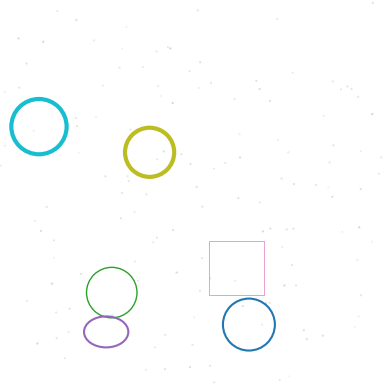[{"shape": "circle", "thickness": 1.5, "radius": 0.34, "center": [0.647, 0.157]}, {"shape": "circle", "thickness": 1, "radius": 0.33, "center": [0.29, 0.24]}, {"shape": "oval", "thickness": 1.5, "radius": 0.29, "center": [0.276, 0.138]}, {"shape": "square", "thickness": 0.5, "radius": 0.35, "center": [0.614, 0.304]}, {"shape": "circle", "thickness": 3, "radius": 0.32, "center": [0.389, 0.604]}, {"shape": "circle", "thickness": 3, "radius": 0.36, "center": [0.101, 0.671]}]